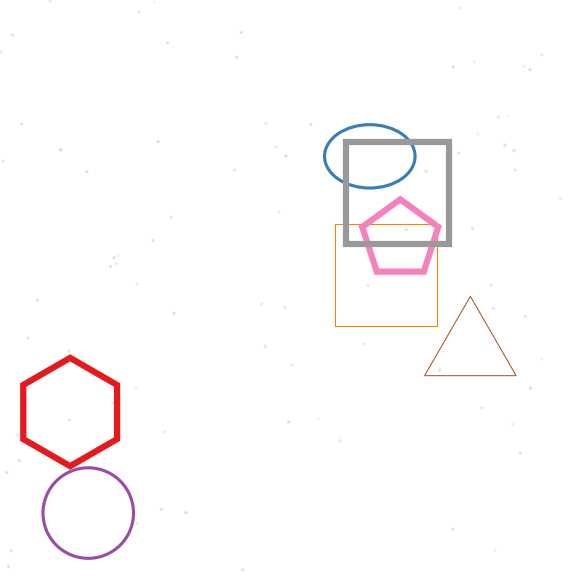[{"shape": "hexagon", "thickness": 3, "radius": 0.47, "center": [0.121, 0.286]}, {"shape": "oval", "thickness": 1.5, "radius": 0.39, "center": [0.64, 0.728]}, {"shape": "circle", "thickness": 1.5, "radius": 0.39, "center": [0.153, 0.111]}, {"shape": "square", "thickness": 0.5, "radius": 0.44, "center": [0.668, 0.523]}, {"shape": "triangle", "thickness": 0.5, "radius": 0.46, "center": [0.814, 0.394]}, {"shape": "pentagon", "thickness": 3, "radius": 0.35, "center": [0.693, 0.585]}, {"shape": "square", "thickness": 3, "radius": 0.44, "center": [0.688, 0.665]}]